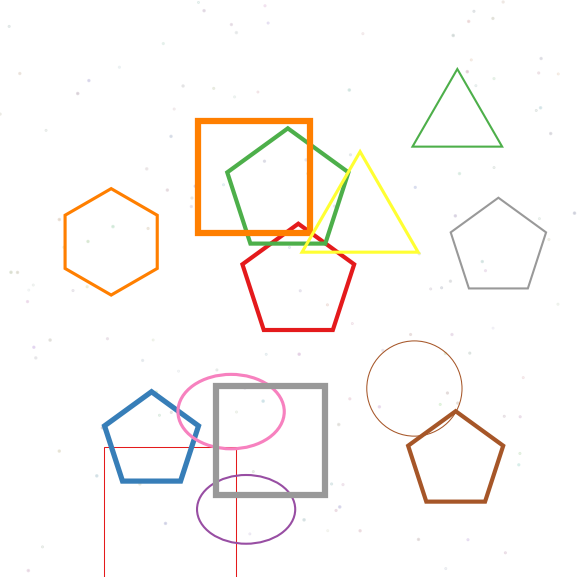[{"shape": "pentagon", "thickness": 2, "radius": 0.51, "center": [0.517, 0.51]}, {"shape": "square", "thickness": 0.5, "radius": 0.57, "center": [0.295, 0.11]}, {"shape": "pentagon", "thickness": 2.5, "radius": 0.43, "center": [0.262, 0.235]}, {"shape": "triangle", "thickness": 1, "radius": 0.45, "center": [0.792, 0.79]}, {"shape": "pentagon", "thickness": 2, "radius": 0.55, "center": [0.498, 0.667]}, {"shape": "oval", "thickness": 1, "radius": 0.43, "center": [0.426, 0.117]}, {"shape": "square", "thickness": 3, "radius": 0.48, "center": [0.439, 0.693]}, {"shape": "hexagon", "thickness": 1.5, "radius": 0.46, "center": [0.192, 0.58]}, {"shape": "triangle", "thickness": 1.5, "radius": 0.58, "center": [0.624, 0.62]}, {"shape": "circle", "thickness": 0.5, "radius": 0.41, "center": [0.718, 0.326]}, {"shape": "pentagon", "thickness": 2, "radius": 0.43, "center": [0.789, 0.201]}, {"shape": "oval", "thickness": 1.5, "radius": 0.46, "center": [0.4, 0.286]}, {"shape": "pentagon", "thickness": 1, "radius": 0.43, "center": [0.863, 0.57]}, {"shape": "square", "thickness": 3, "radius": 0.47, "center": [0.468, 0.237]}]